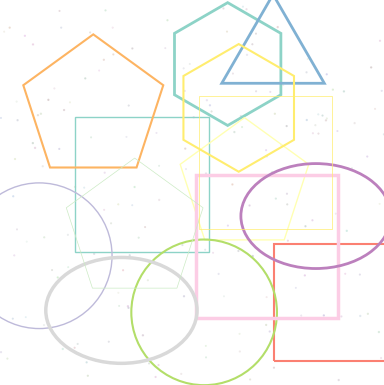[{"shape": "square", "thickness": 1, "radius": 0.87, "center": [0.369, 0.52]}, {"shape": "hexagon", "thickness": 2, "radius": 0.8, "center": [0.591, 0.834]}, {"shape": "pentagon", "thickness": 1, "radius": 0.88, "center": [0.635, 0.519]}, {"shape": "circle", "thickness": 1, "radius": 0.95, "center": [0.102, 0.336]}, {"shape": "square", "thickness": 1.5, "radius": 0.76, "center": [0.864, 0.214]}, {"shape": "triangle", "thickness": 2, "radius": 0.77, "center": [0.709, 0.861]}, {"shape": "pentagon", "thickness": 1.5, "radius": 0.96, "center": [0.242, 0.72]}, {"shape": "circle", "thickness": 1.5, "radius": 0.95, "center": [0.53, 0.189]}, {"shape": "square", "thickness": 2.5, "radius": 0.93, "center": [0.694, 0.36]}, {"shape": "oval", "thickness": 2.5, "radius": 0.98, "center": [0.315, 0.194]}, {"shape": "oval", "thickness": 2, "radius": 0.97, "center": [0.82, 0.439]}, {"shape": "pentagon", "thickness": 0.5, "radius": 0.93, "center": [0.35, 0.403]}, {"shape": "hexagon", "thickness": 1.5, "radius": 0.83, "center": [0.62, 0.72]}, {"shape": "square", "thickness": 0.5, "radius": 0.87, "center": [0.69, 0.577]}]